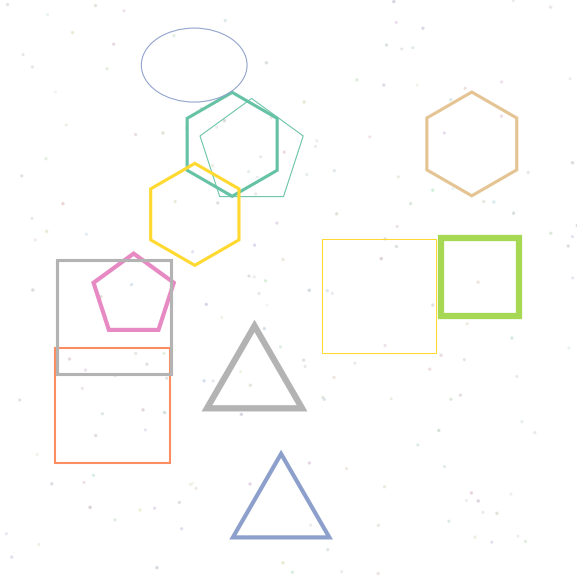[{"shape": "pentagon", "thickness": 0.5, "radius": 0.47, "center": [0.436, 0.735]}, {"shape": "hexagon", "thickness": 1.5, "radius": 0.45, "center": [0.402, 0.749]}, {"shape": "square", "thickness": 1, "radius": 0.5, "center": [0.195, 0.297]}, {"shape": "triangle", "thickness": 2, "radius": 0.48, "center": [0.487, 0.117]}, {"shape": "oval", "thickness": 0.5, "radius": 0.46, "center": [0.336, 0.886]}, {"shape": "pentagon", "thickness": 2, "radius": 0.37, "center": [0.231, 0.487]}, {"shape": "square", "thickness": 3, "radius": 0.34, "center": [0.831, 0.519]}, {"shape": "square", "thickness": 0.5, "radius": 0.49, "center": [0.657, 0.487]}, {"shape": "hexagon", "thickness": 1.5, "radius": 0.44, "center": [0.337, 0.628]}, {"shape": "hexagon", "thickness": 1.5, "radius": 0.45, "center": [0.817, 0.75]}, {"shape": "triangle", "thickness": 3, "radius": 0.48, "center": [0.441, 0.34]}, {"shape": "square", "thickness": 1.5, "radius": 0.49, "center": [0.198, 0.45]}]